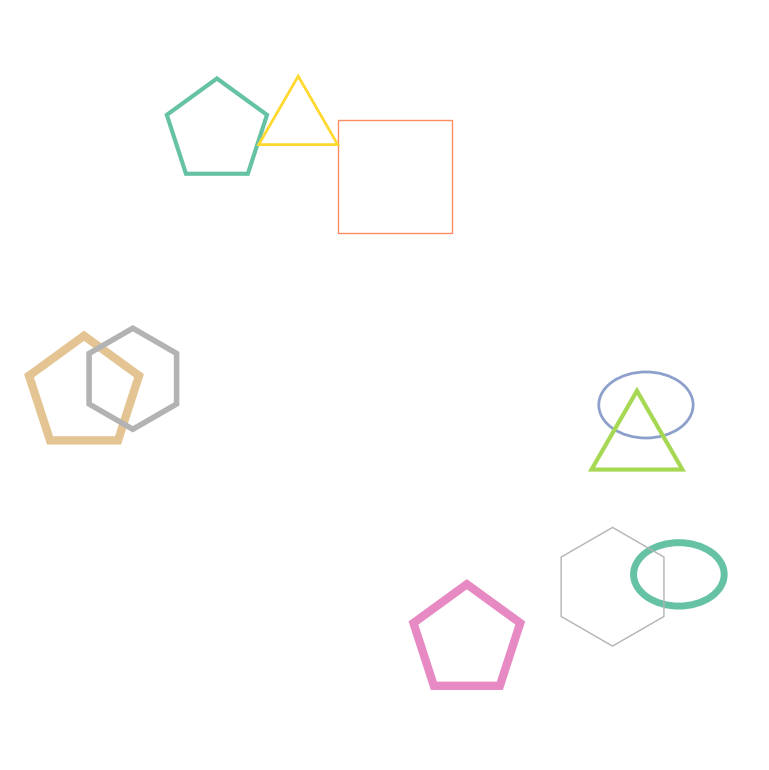[{"shape": "oval", "thickness": 2.5, "radius": 0.29, "center": [0.882, 0.254]}, {"shape": "pentagon", "thickness": 1.5, "radius": 0.34, "center": [0.282, 0.83]}, {"shape": "square", "thickness": 0.5, "radius": 0.37, "center": [0.513, 0.771]}, {"shape": "oval", "thickness": 1, "radius": 0.31, "center": [0.839, 0.474]}, {"shape": "pentagon", "thickness": 3, "radius": 0.36, "center": [0.606, 0.168]}, {"shape": "triangle", "thickness": 1.5, "radius": 0.34, "center": [0.827, 0.424]}, {"shape": "triangle", "thickness": 1, "radius": 0.3, "center": [0.387, 0.842]}, {"shape": "pentagon", "thickness": 3, "radius": 0.38, "center": [0.109, 0.489]}, {"shape": "hexagon", "thickness": 0.5, "radius": 0.39, "center": [0.796, 0.238]}, {"shape": "hexagon", "thickness": 2, "radius": 0.33, "center": [0.173, 0.508]}]